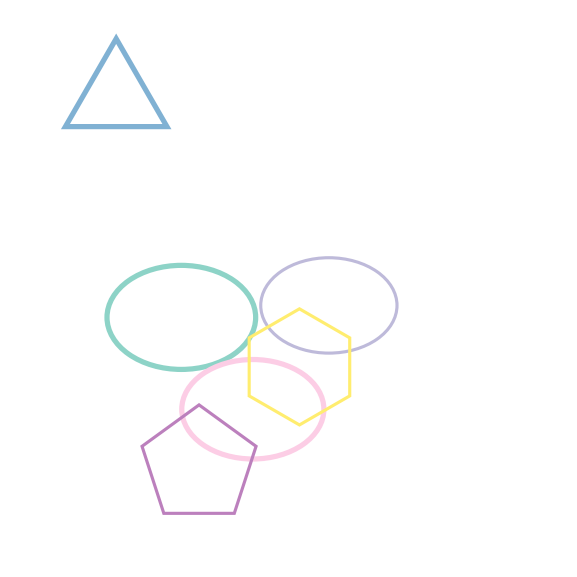[{"shape": "oval", "thickness": 2.5, "radius": 0.64, "center": [0.314, 0.45]}, {"shape": "oval", "thickness": 1.5, "radius": 0.59, "center": [0.569, 0.47]}, {"shape": "triangle", "thickness": 2.5, "radius": 0.51, "center": [0.201, 0.831]}, {"shape": "oval", "thickness": 2.5, "radius": 0.62, "center": [0.438, 0.29]}, {"shape": "pentagon", "thickness": 1.5, "radius": 0.52, "center": [0.345, 0.194]}, {"shape": "hexagon", "thickness": 1.5, "radius": 0.5, "center": [0.519, 0.364]}]